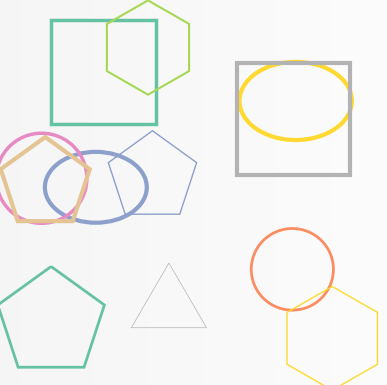[{"shape": "square", "thickness": 2.5, "radius": 0.68, "center": [0.267, 0.814]}, {"shape": "pentagon", "thickness": 2, "radius": 0.72, "center": [0.132, 0.163]}, {"shape": "circle", "thickness": 2, "radius": 0.53, "center": [0.754, 0.3]}, {"shape": "pentagon", "thickness": 1, "radius": 0.6, "center": [0.394, 0.541]}, {"shape": "oval", "thickness": 3, "radius": 0.66, "center": [0.247, 0.514]}, {"shape": "circle", "thickness": 2.5, "radius": 0.58, "center": [0.107, 0.537]}, {"shape": "hexagon", "thickness": 1.5, "radius": 0.61, "center": [0.382, 0.877]}, {"shape": "oval", "thickness": 3, "radius": 0.73, "center": [0.763, 0.738]}, {"shape": "hexagon", "thickness": 1, "radius": 0.67, "center": [0.857, 0.121]}, {"shape": "pentagon", "thickness": 3, "radius": 0.6, "center": [0.117, 0.523]}, {"shape": "triangle", "thickness": 0.5, "radius": 0.56, "center": [0.436, 0.205]}, {"shape": "square", "thickness": 3, "radius": 0.73, "center": [0.756, 0.692]}]